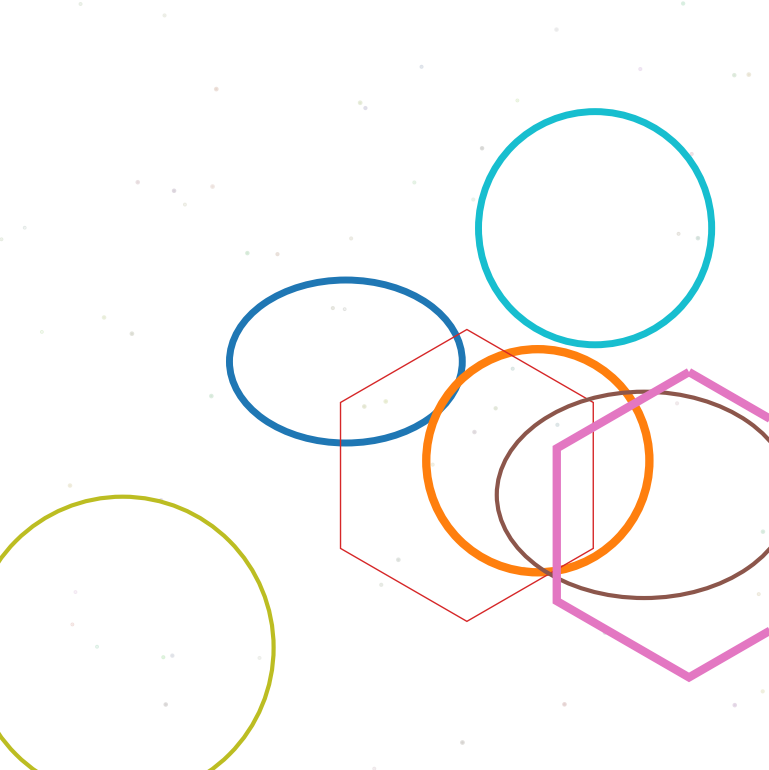[{"shape": "oval", "thickness": 2.5, "radius": 0.76, "center": [0.449, 0.531]}, {"shape": "circle", "thickness": 3, "radius": 0.72, "center": [0.698, 0.402]}, {"shape": "hexagon", "thickness": 0.5, "radius": 0.95, "center": [0.606, 0.383]}, {"shape": "oval", "thickness": 1.5, "radius": 0.96, "center": [0.837, 0.357]}, {"shape": "hexagon", "thickness": 3, "radius": 0.99, "center": [0.895, 0.319]}, {"shape": "circle", "thickness": 1.5, "radius": 0.98, "center": [0.159, 0.159]}, {"shape": "circle", "thickness": 2.5, "radius": 0.76, "center": [0.773, 0.704]}]